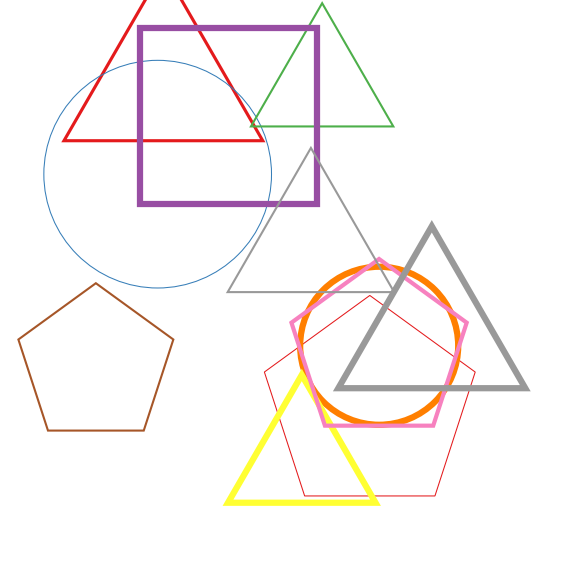[{"shape": "pentagon", "thickness": 0.5, "radius": 0.96, "center": [0.64, 0.296]}, {"shape": "triangle", "thickness": 1.5, "radius": 0.99, "center": [0.283, 0.855]}, {"shape": "circle", "thickness": 0.5, "radius": 0.99, "center": [0.273, 0.698]}, {"shape": "triangle", "thickness": 1, "radius": 0.71, "center": [0.558, 0.851]}, {"shape": "square", "thickness": 3, "radius": 0.76, "center": [0.396, 0.798]}, {"shape": "circle", "thickness": 3, "radius": 0.68, "center": [0.657, 0.4]}, {"shape": "triangle", "thickness": 3, "radius": 0.74, "center": [0.523, 0.202]}, {"shape": "pentagon", "thickness": 1, "radius": 0.71, "center": [0.166, 0.368]}, {"shape": "pentagon", "thickness": 2, "radius": 0.8, "center": [0.656, 0.391]}, {"shape": "triangle", "thickness": 3, "radius": 0.93, "center": [0.748, 0.42]}, {"shape": "triangle", "thickness": 1, "radius": 0.83, "center": [0.538, 0.577]}]